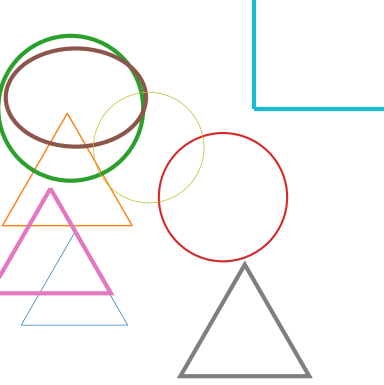[{"shape": "triangle", "thickness": 0.5, "radius": 0.8, "center": [0.193, 0.235]}, {"shape": "triangle", "thickness": 1, "radius": 0.97, "center": [0.175, 0.511]}, {"shape": "circle", "thickness": 3, "radius": 0.94, "center": [0.184, 0.719]}, {"shape": "circle", "thickness": 1.5, "radius": 0.83, "center": [0.579, 0.488]}, {"shape": "oval", "thickness": 3, "radius": 0.91, "center": [0.197, 0.747]}, {"shape": "triangle", "thickness": 3, "radius": 0.91, "center": [0.131, 0.329]}, {"shape": "triangle", "thickness": 3, "radius": 0.97, "center": [0.636, 0.12]}, {"shape": "circle", "thickness": 0.5, "radius": 0.72, "center": [0.386, 0.617]}, {"shape": "square", "thickness": 3, "radius": 0.91, "center": [0.841, 0.898]}]